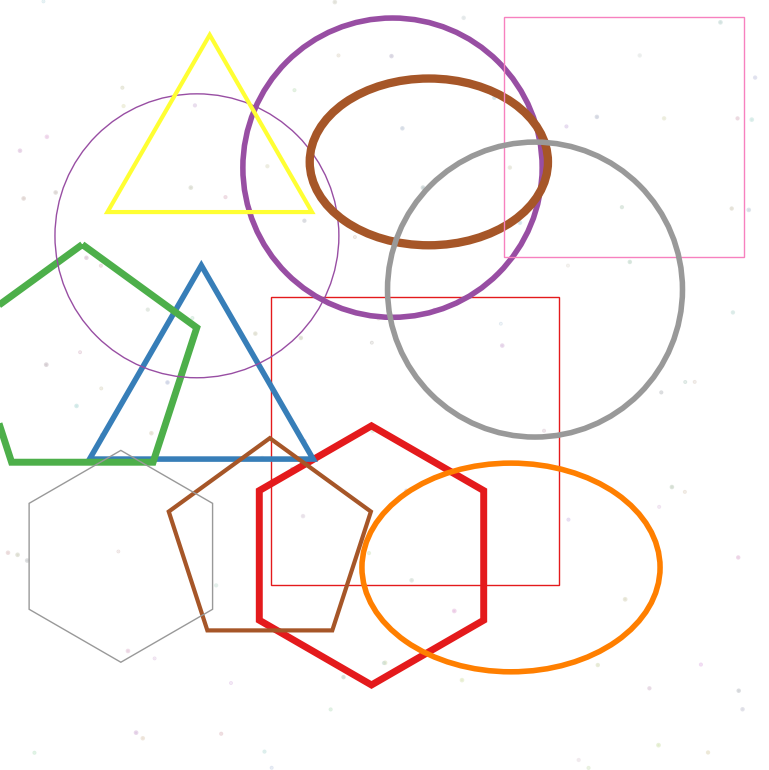[{"shape": "hexagon", "thickness": 2.5, "radius": 0.84, "center": [0.482, 0.279]}, {"shape": "square", "thickness": 0.5, "radius": 0.94, "center": [0.539, 0.427]}, {"shape": "triangle", "thickness": 2, "radius": 0.84, "center": [0.261, 0.488]}, {"shape": "pentagon", "thickness": 2.5, "radius": 0.78, "center": [0.107, 0.526]}, {"shape": "circle", "thickness": 0.5, "radius": 0.92, "center": [0.256, 0.694]}, {"shape": "circle", "thickness": 2, "radius": 0.97, "center": [0.51, 0.782]}, {"shape": "oval", "thickness": 2, "radius": 0.97, "center": [0.664, 0.263]}, {"shape": "triangle", "thickness": 1.5, "radius": 0.77, "center": [0.272, 0.801]}, {"shape": "pentagon", "thickness": 1.5, "radius": 0.69, "center": [0.35, 0.293]}, {"shape": "oval", "thickness": 3, "radius": 0.77, "center": [0.557, 0.79]}, {"shape": "square", "thickness": 0.5, "radius": 0.78, "center": [0.81, 0.822]}, {"shape": "circle", "thickness": 2, "radius": 0.96, "center": [0.695, 0.624]}, {"shape": "hexagon", "thickness": 0.5, "radius": 0.69, "center": [0.157, 0.278]}]